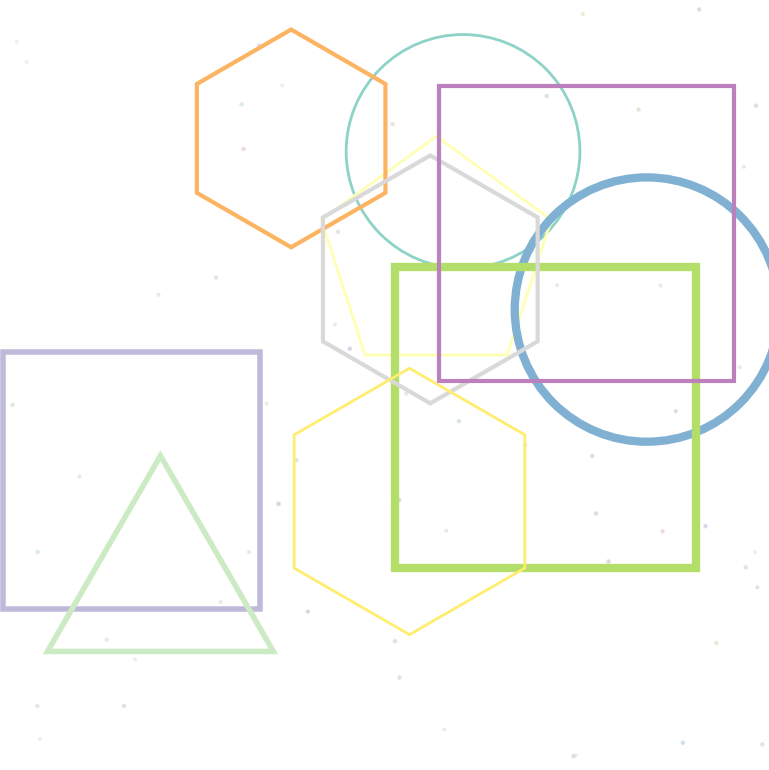[{"shape": "circle", "thickness": 1, "radius": 0.76, "center": [0.601, 0.803]}, {"shape": "pentagon", "thickness": 1, "radius": 0.79, "center": [0.567, 0.666]}, {"shape": "square", "thickness": 2, "radius": 0.83, "center": [0.171, 0.377]}, {"shape": "circle", "thickness": 3, "radius": 0.86, "center": [0.84, 0.598]}, {"shape": "hexagon", "thickness": 1.5, "radius": 0.71, "center": [0.378, 0.82]}, {"shape": "square", "thickness": 3, "radius": 0.98, "center": [0.708, 0.458]}, {"shape": "hexagon", "thickness": 1.5, "radius": 0.8, "center": [0.559, 0.637]}, {"shape": "square", "thickness": 1.5, "radius": 0.96, "center": [0.762, 0.697]}, {"shape": "triangle", "thickness": 2, "radius": 0.85, "center": [0.208, 0.239]}, {"shape": "hexagon", "thickness": 1, "radius": 0.86, "center": [0.532, 0.349]}]